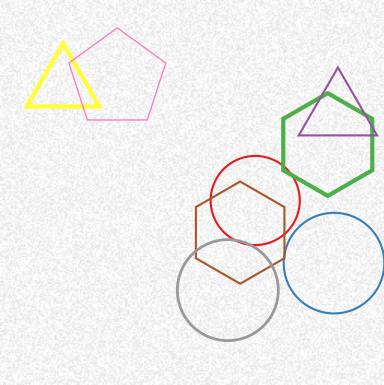[{"shape": "circle", "thickness": 1.5, "radius": 0.58, "center": [0.663, 0.479]}, {"shape": "circle", "thickness": 1.5, "radius": 0.65, "center": [0.868, 0.317]}, {"shape": "hexagon", "thickness": 3, "radius": 0.67, "center": [0.851, 0.625]}, {"shape": "triangle", "thickness": 1.5, "radius": 0.59, "center": [0.878, 0.707]}, {"shape": "triangle", "thickness": 3, "radius": 0.54, "center": [0.164, 0.778]}, {"shape": "hexagon", "thickness": 1.5, "radius": 0.66, "center": [0.624, 0.396]}, {"shape": "pentagon", "thickness": 1, "radius": 0.66, "center": [0.305, 0.795]}, {"shape": "circle", "thickness": 2, "radius": 0.66, "center": [0.592, 0.246]}]